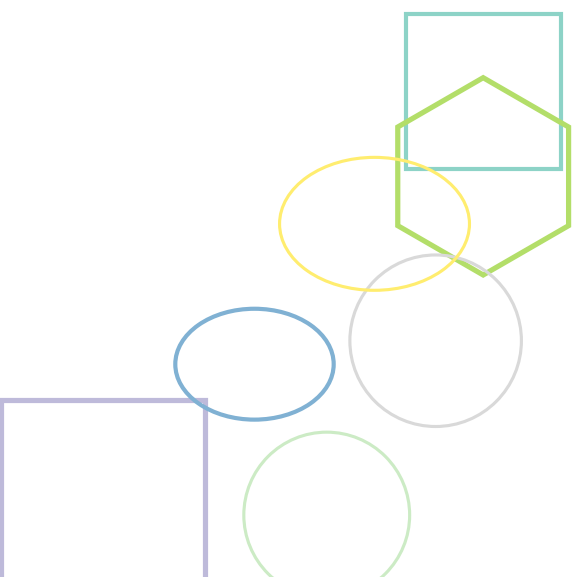[{"shape": "square", "thickness": 2, "radius": 0.67, "center": [0.838, 0.841]}, {"shape": "square", "thickness": 2.5, "radius": 0.88, "center": [0.178, 0.131]}, {"shape": "oval", "thickness": 2, "radius": 0.69, "center": [0.441, 0.368]}, {"shape": "hexagon", "thickness": 2.5, "radius": 0.85, "center": [0.837, 0.694]}, {"shape": "circle", "thickness": 1.5, "radius": 0.74, "center": [0.754, 0.409]}, {"shape": "circle", "thickness": 1.5, "radius": 0.72, "center": [0.566, 0.107]}, {"shape": "oval", "thickness": 1.5, "radius": 0.82, "center": [0.649, 0.612]}]